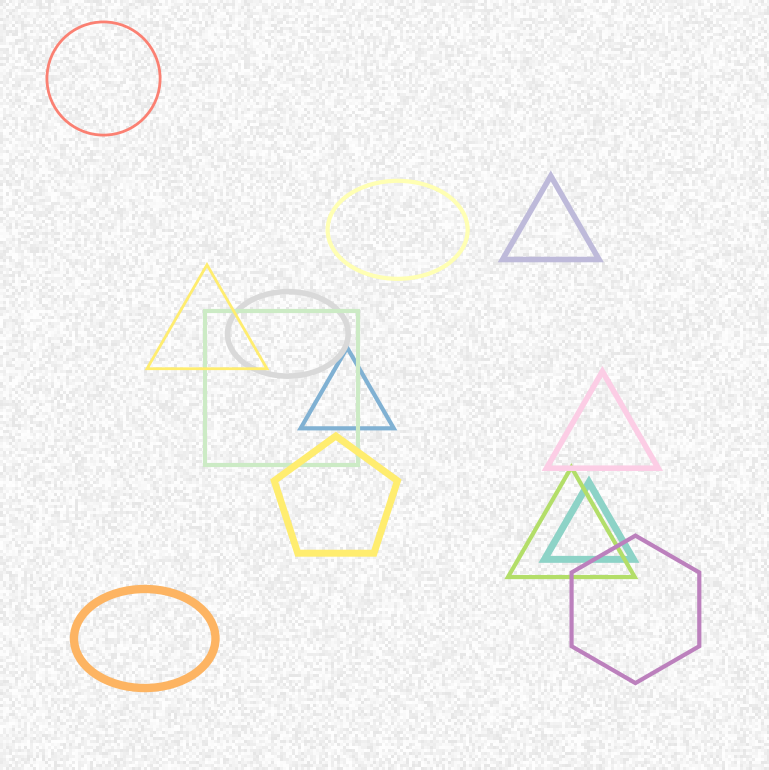[{"shape": "triangle", "thickness": 2.5, "radius": 0.33, "center": [0.765, 0.307]}, {"shape": "oval", "thickness": 1.5, "radius": 0.45, "center": [0.516, 0.702]}, {"shape": "triangle", "thickness": 2, "radius": 0.36, "center": [0.715, 0.699]}, {"shape": "circle", "thickness": 1, "radius": 0.37, "center": [0.134, 0.898]}, {"shape": "triangle", "thickness": 1.5, "radius": 0.35, "center": [0.451, 0.479]}, {"shape": "oval", "thickness": 3, "radius": 0.46, "center": [0.188, 0.171]}, {"shape": "triangle", "thickness": 1.5, "radius": 0.48, "center": [0.742, 0.298]}, {"shape": "triangle", "thickness": 2, "radius": 0.42, "center": [0.782, 0.434]}, {"shape": "oval", "thickness": 2, "radius": 0.39, "center": [0.374, 0.566]}, {"shape": "hexagon", "thickness": 1.5, "radius": 0.48, "center": [0.825, 0.209]}, {"shape": "square", "thickness": 1.5, "radius": 0.5, "center": [0.366, 0.496]}, {"shape": "pentagon", "thickness": 2.5, "radius": 0.42, "center": [0.436, 0.35]}, {"shape": "triangle", "thickness": 1, "radius": 0.45, "center": [0.269, 0.566]}]